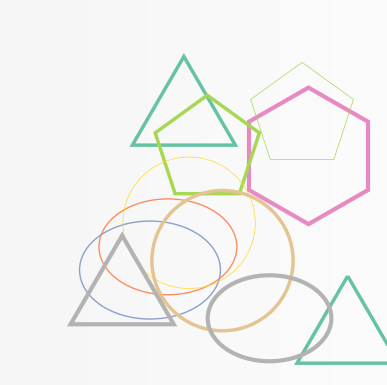[{"shape": "triangle", "thickness": 2.5, "radius": 0.77, "center": [0.475, 0.7]}, {"shape": "triangle", "thickness": 2.5, "radius": 0.75, "center": [0.897, 0.132]}, {"shape": "oval", "thickness": 1, "radius": 0.89, "center": [0.433, 0.359]}, {"shape": "oval", "thickness": 1, "radius": 0.91, "center": [0.387, 0.299]}, {"shape": "hexagon", "thickness": 3, "radius": 0.89, "center": [0.796, 0.595]}, {"shape": "pentagon", "thickness": 0.5, "radius": 0.7, "center": [0.78, 0.699]}, {"shape": "pentagon", "thickness": 2.5, "radius": 0.71, "center": [0.535, 0.611]}, {"shape": "circle", "thickness": 0.5, "radius": 0.85, "center": [0.488, 0.421]}, {"shape": "circle", "thickness": 2.5, "radius": 0.91, "center": [0.574, 0.323]}, {"shape": "oval", "thickness": 3, "radius": 0.8, "center": [0.696, 0.173]}, {"shape": "triangle", "thickness": 3, "radius": 0.77, "center": [0.315, 0.235]}]